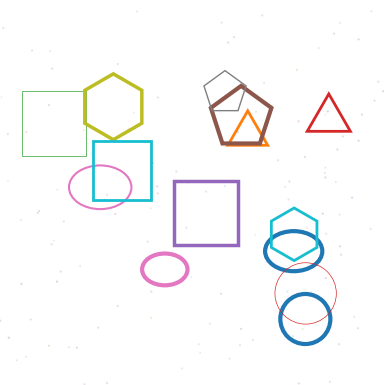[{"shape": "oval", "thickness": 3, "radius": 0.37, "center": [0.763, 0.348]}, {"shape": "circle", "thickness": 3, "radius": 0.32, "center": [0.793, 0.171]}, {"shape": "triangle", "thickness": 2, "radius": 0.3, "center": [0.644, 0.652]}, {"shape": "square", "thickness": 0.5, "radius": 0.42, "center": [0.14, 0.679]}, {"shape": "triangle", "thickness": 2, "radius": 0.32, "center": [0.854, 0.691]}, {"shape": "circle", "thickness": 0.5, "radius": 0.4, "center": [0.794, 0.238]}, {"shape": "square", "thickness": 2.5, "radius": 0.41, "center": [0.534, 0.447]}, {"shape": "pentagon", "thickness": 3, "radius": 0.41, "center": [0.626, 0.694]}, {"shape": "oval", "thickness": 3, "radius": 0.29, "center": [0.428, 0.3]}, {"shape": "oval", "thickness": 1.5, "radius": 0.41, "center": [0.26, 0.514]}, {"shape": "pentagon", "thickness": 1, "radius": 0.29, "center": [0.584, 0.759]}, {"shape": "hexagon", "thickness": 2.5, "radius": 0.43, "center": [0.294, 0.723]}, {"shape": "hexagon", "thickness": 2, "radius": 0.34, "center": [0.764, 0.391]}, {"shape": "square", "thickness": 2, "radius": 0.38, "center": [0.317, 0.557]}]